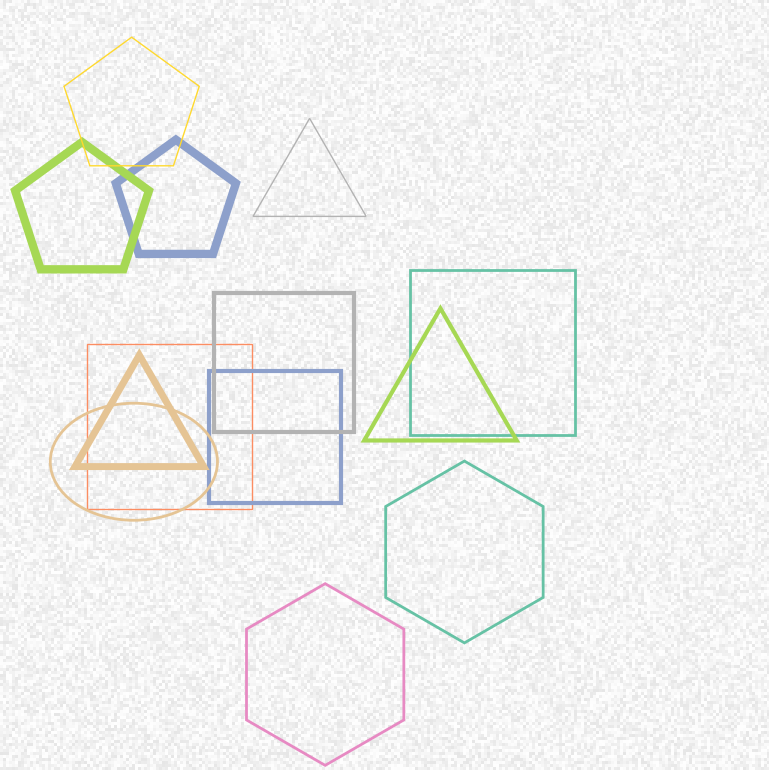[{"shape": "square", "thickness": 1, "radius": 0.54, "center": [0.639, 0.542]}, {"shape": "hexagon", "thickness": 1, "radius": 0.59, "center": [0.603, 0.283]}, {"shape": "square", "thickness": 0.5, "radius": 0.54, "center": [0.22, 0.447]}, {"shape": "square", "thickness": 1.5, "radius": 0.43, "center": [0.357, 0.432]}, {"shape": "pentagon", "thickness": 3, "radius": 0.41, "center": [0.228, 0.737]}, {"shape": "hexagon", "thickness": 1, "radius": 0.59, "center": [0.422, 0.124]}, {"shape": "pentagon", "thickness": 3, "radius": 0.46, "center": [0.107, 0.724]}, {"shape": "triangle", "thickness": 1.5, "radius": 0.57, "center": [0.572, 0.485]}, {"shape": "pentagon", "thickness": 0.5, "radius": 0.46, "center": [0.171, 0.859]}, {"shape": "oval", "thickness": 1, "radius": 0.54, "center": [0.174, 0.4]}, {"shape": "triangle", "thickness": 2.5, "radius": 0.48, "center": [0.181, 0.442]}, {"shape": "square", "thickness": 1.5, "radius": 0.45, "center": [0.368, 0.529]}, {"shape": "triangle", "thickness": 0.5, "radius": 0.42, "center": [0.402, 0.761]}]